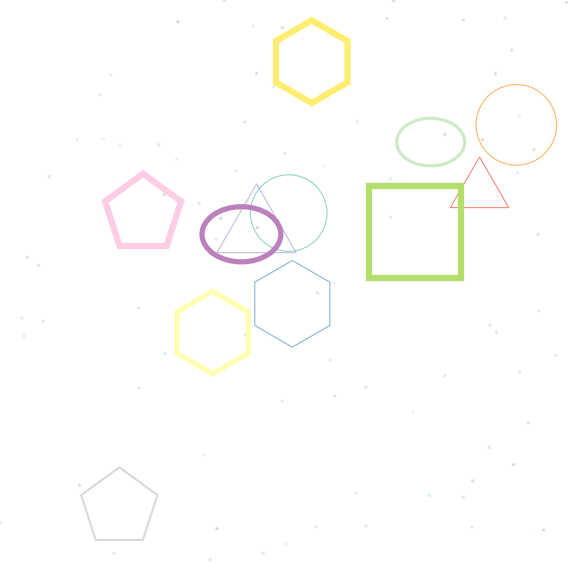[{"shape": "circle", "thickness": 0.5, "radius": 0.33, "center": [0.5, 0.63]}, {"shape": "hexagon", "thickness": 2.5, "radius": 0.36, "center": [0.368, 0.423]}, {"shape": "triangle", "thickness": 0.5, "radius": 0.4, "center": [0.444, 0.601]}, {"shape": "triangle", "thickness": 0.5, "radius": 0.29, "center": [0.83, 0.669]}, {"shape": "hexagon", "thickness": 0.5, "radius": 0.38, "center": [0.506, 0.473]}, {"shape": "circle", "thickness": 0.5, "radius": 0.35, "center": [0.894, 0.783]}, {"shape": "square", "thickness": 3, "radius": 0.4, "center": [0.719, 0.597]}, {"shape": "pentagon", "thickness": 3, "radius": 0.35, "center": [0.248, 0.629]}, {"shape": "pentagon", "thickness": 1, "radius": 0.35, "center": [0.207, 0.12]}, {"shape": "oval", "thickness": 2.5, "radius": 0.34, "center": [0.418, 0.593]}, {"shape": "oval", "thickness": 1.5, "radius": 0.29, "center": [0.746, 0.753]}, {"shape": "hexagon", "thickness": 3, "radius": 0.36, "center": [0.54, 0.892]}]